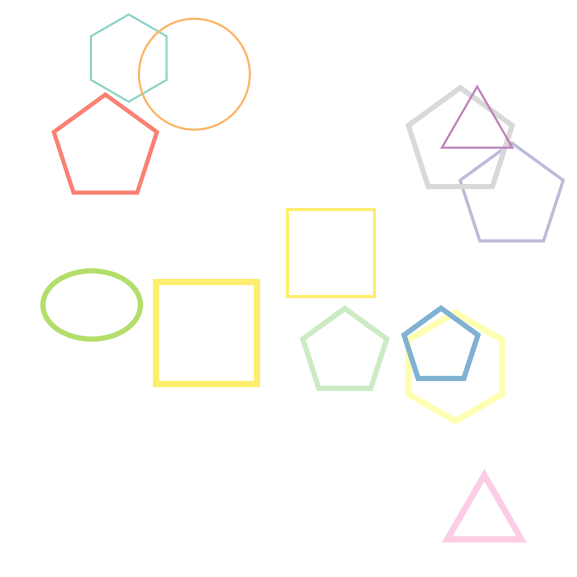[{"shape": "hexagon", "thickness": 1, "radius": 0.38, "center": [0.223, 0.899]}, {"shape": "hexagon", "thickness": 3, "radius": 0.47, "center": [0.788, 0.364]}, {"shape": "pentagon", "thickness": 1.5, "radius": 0.47, "center": [0.886, 0.658]}, {"shape": "pentagon", "thickness": 2, "radius": 0.47, "center": [0.182, 0.742]}, {"shape": "pentagon", "thickness": 2.5, "radius": 0.34, "center": [0.764, 0.398]}, {"shape": "circle", "thickness": 1, "radius": 0.48, "center": [0.337, 0.871]}, {"shape": "oval", "thickness": 2.5, "radius": 0.42, "center": [0.159, 0.471]}, {"shape": "triangle", "thickness": 3, "radius": 0.37, "center": [0.839, 0.102]}, {"shape": "pentagon", "thickness": 2.5, "radius": 0.47, "center": [0.797, 0.753]}, {"shape": "triangle", "thickness": 1, "radius": 0.35, "center": [0.826, 0.779]}, {"shape": "pentagon", "thickness": 2.5, "radius": 0.38, "center": [0.597, 0.389]}, {"shape": "square", "thickness": 3, "radius": 0.44, "center": [0.357, 0.422]}, {"shape": "square", "thickness": 1.5, "radius": 0.38, "center": [0.572, 0.562]}]